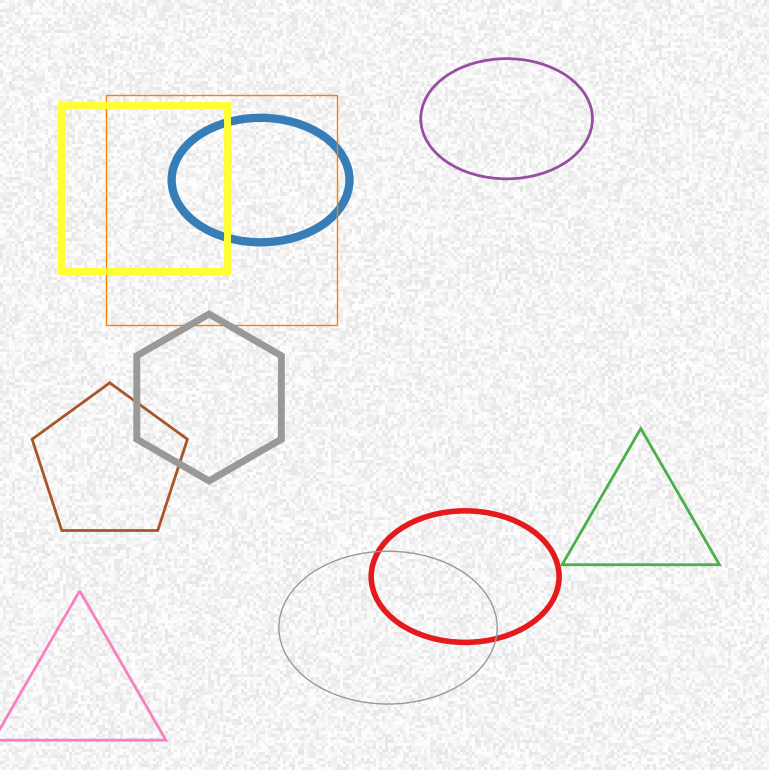[{"shape": "oval", "thickness": 2, "radius": 0.61, "center": [0.604, 0.251]}, {"shape": "oval", "thickness": 3, "radius": 0.58, "center": [0.338, 0.766]}, {"shape": "triangle", "thickness": 1, "radius": 0.59, "center": [0.832, 0.326]}, {"shape": "oval", "thickness": 1, "radius": 0.56, "center": [0.658, 0.846]}, {"shape": "square", "thickness": 0.5, "radius": 0.75, "center": [0.288, 0.727]}, {"shape": "square", "thickness": 2.5, "radius": 0.54, "center": [0.187, 0.756]}, {"shape": "pentagon", "thickness": 1, "radius": 0.53, "center": [0.143, 0.397]}, {"shape": "triangle", "thickness": 1, "radius": 0.65, "center": [0.103, 0.103]}, {"shape": "hexagon", "thickness": 2.5, "radius": 0.54, "center": [0.272, 0.484]}, {"shape": "oval", "thickness": 0.5, "radius": 0.71, "center": [0.504, 0.185]}]